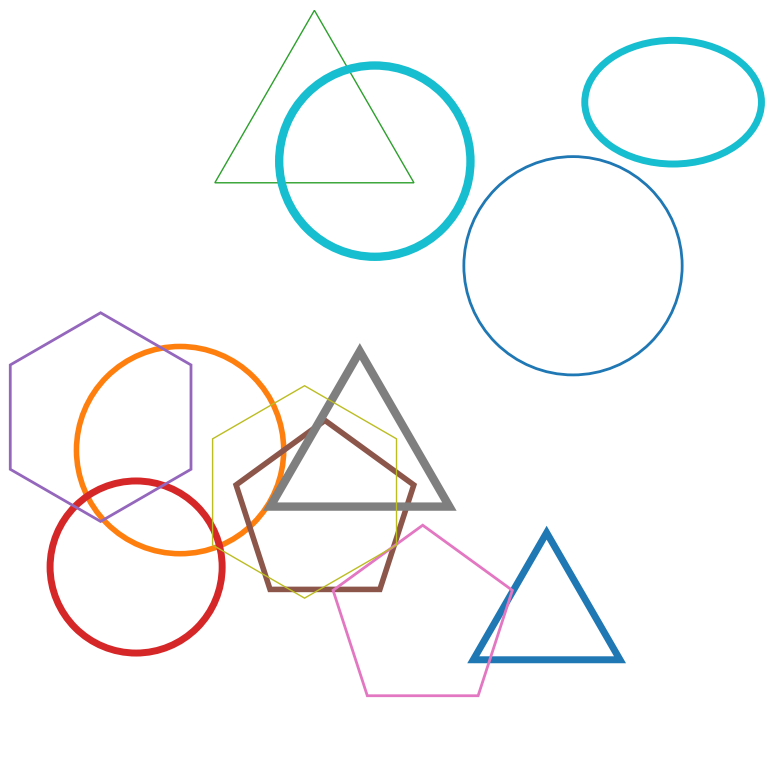[{"shape": "triangle", "thickness": 2.5, "radius": 0.55, "center": [0.71, 0.198]}, {"shape": "circle", "thickness": 1, "radius": 0.71, "center": [0.744, 0.655]}, {"shape": "circle", "thickness": 2, "radius": 0.67, "center": [0.234, 0.415]}, {"shape": "triangle", "thickness": 0.5, "radius": 0.75, "center": [0.408, 0.837]}, {"shape": "circle", "thickness": 2.5, "radius": 0.56, "center": [0.177, 0.264]}, {"shape": "hexagon", "thickness": 1, "radius": 0.68, "center": [0.131, 0.458]}, {"shape": "pentagon", "thickness": 2, "radius": 0.61, "center": [0.422, 0.333]}, {"shape": "pentagon", "thickness": 1, "radius": 0.61, "center": [0.549, 0.195]}, {"shape": "triangle", "thickness": 3, "radius": 0.67, "center": [0.467, 0.409]}, {"shape": "hexagon", "thickness": 0.5, "radius": 0.69, "center": [0.396, 0.361]}, {"shape": "oval", "thickness": 2.5, "radius": 0.57, "center": [0.874, 0.867]}, {"shape": "circle", "thickness": 3, "radius": 0.62, "center": [0.487, 0.791]}]